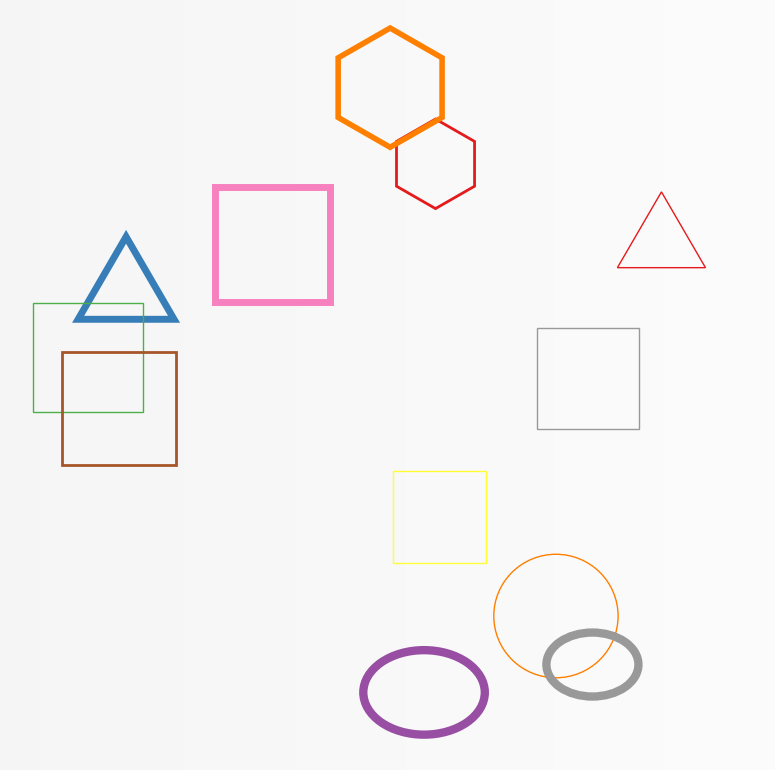[{"shape": "hexagon", "thickness": 1, "radius": 0.29, "center": [0.562, 0.787]}, {"shape": "triangle", "thickness": 0.5, "radius": 0.33, "center": [0.853, 0.685]}, {"shape": "triangle", "thickness": 2.5, "radius": 0.36, "center": [0.163, 0.621]}, {"shape": "square", "thickness": 0.5, "radius": 0.36, "center": [0.114, 0.536]}, {"shape": "oval", "thickness": 3, "radius": 0.39, "center": [0.547, 0.101]}, {"shape": "circle", "thickness": 0.5, "radius": 0.4, "center": [0.717, 0.2]}, {"shape": "hexagon", "thickness": 2, "radius": 0.39, "center": [0.503, 0.886]}, {"shape": "square", "thickness": 0.5, "radius": 0.3, "center": [0.567, 0.329]}, {"shape": "square", "thickness": 1, "radius": 0.37, "center": [0.154, 0.47]}, {"shape": "square", "thickness": 2.5, "radius": 0.37, "center": [0.351, 0.682]}, {"shape": "square", "thickness": 0.5, "radius": 0.33, "center": [0.758, 0.509]}, {"shape": "oval", "thickness": 3, "radius": 0.3, "center": [0.764, 0.137]}]